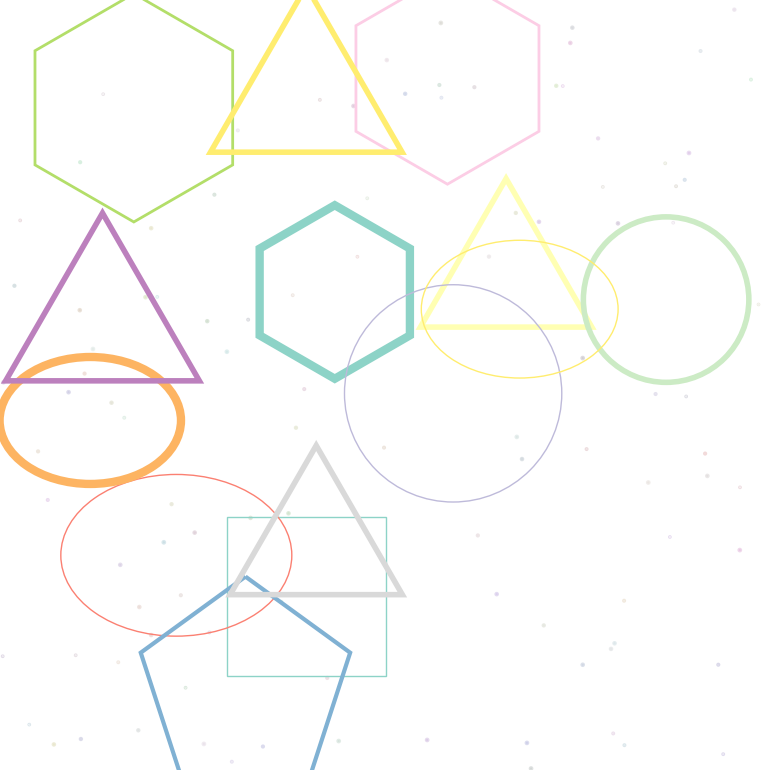[{"shape": "square", "thickness": 0.5, "radius": 0.52, "center": [0.398, 0.226]}, {"shape": "hexagon", "thickness": 3, "radius": 0.56, "center": [0.435, 0.621]}, {"shape": "triangle", "thickness": 2, "radius": 0.64, "center": [0.657, 0.639]}, {"shape": "circle", "thickness": 0.5, "radius": 0.71, "center": [0.588, 0.489]}, {"shape": "oval", "thickness": 0.5, "radius": 0.75, "center": [0.229, 0.279]}, {"shape": "pentagon", "thickness": 1.5, "radius": 0.71, "center": [0.319, 0.108]}, {"shape": "oval", "thickness": 3, "radius": 0.59, "center": [0.117, 0.454]}, {"shape": "hexagon", "thickness": 1, "radius": 0.74, "center": [0.174, 0.86]}, {"shape": "hexagon", "thickness": 1, "radius": 0.69, "center": [0.581, 0.898]}, {"shape": "triangle", "thickness": 2, "radius": 0.65, "center": [0.411, 0.292]}, {"shape": "triangle", "thickness": 2, "radius": 0.73, "center": [0.133, 0.578]}, {"shape": "circle", "thickness": 2, "radius": 0.54, "center": [0.865, 0.611]}, {"shape": "oval", "thickness": 0.5, "radius": 0.64, "center": [0.675, 0.599]}, {"shape": "triangle", "thickness": 2, "radius": 0.72, "center": [0.398, 0.874]}]